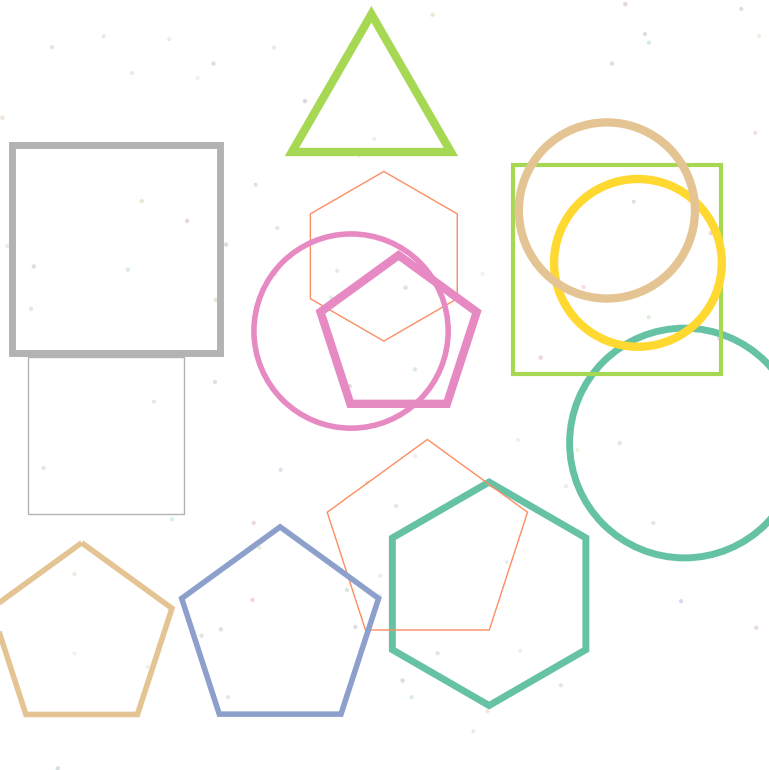[{"shape": "hexagon", "thickness": 2.5, "radius": 0.73, "center": [0.635, 0.229]}, {"shape": "circle", "thickness": 2.5, "radius": 0.75, "center": [0.889, 0.425]}, {"shape": "pentagon", "thickness": 0.5, "radius": 0.68, "center": [0.555, 0.292]}, {"shape": "hexagon", "thickness": 0.5, "radius": 0.55, "center": [0.498, 0.667]}, {"shape": "pentagon", "thickness": 2, "radius": 0.67, "center": [0.364, 0.181]}, {"shape": "circle", "thickness": 2, "radius": 0.63, "center": [0.456, 0.57]}, {"shape": "pentagon", "thickness": 3, "radius": 0.53, "center": [0.518, 0.562]}, {"shape": "square", "thickness": 1.5, "radius": 0.68, "center": [0.801, 0.65]}, {"shape": "triangle", "thickness": 3, "radius": 0.6, "center": [0.482, 0.862]}, {"shape": "circle", "thickness": 3, "radius": 0.54, "center": [0.828, 0.659]}, {"shape": "pentagon", "thickness": 2, "radius": 0.62, "center": [0.106, 0.172]}, {"shape": "circle", "thickness": 3, "radius": 0.57, "center": [0.788, 0.727]}, {"shape": "square", "thickness": 0.5, "radius": 0.51, "center": [0.138, 0.435]}, {"shape": "square", "thickness": 2.5, "radius": 0.68, "center": [0.151, 0.676]}]